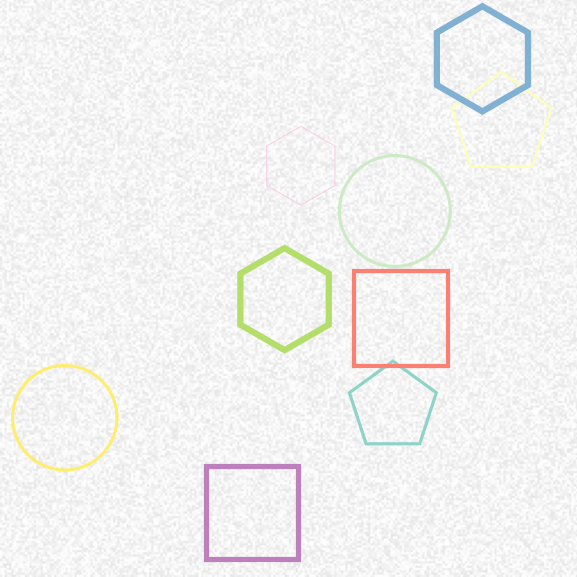[{"shape": "pentagon", "thickness": 1.5, "radius": 0.4, "center": [0.68, 0.295]}, {"shape": "pentagon", "thickness": 1, "radius": 0.45, "center": [0.868, 0.784]}, {"shape": "square", "thickness": 2, "radius": 0.41, "center": [0.694, 0.448]}, {"shape": "hexagon", "thickness": 3, "radius": 0.46, "center": [0.835, 0.897]}, {"shape": "hexagon", "thickness": 3, "radius": 0.44, "center": [0.493, 0.481]}, {"shape": "hexagon", "thickness": 0.5, "radius": 0.34, "center": [0.521, 0.712]}, {"shape": "square", "thickness": 2.5, "radius": 0.4, "center": [0.437, 0.111]}, {"shape": "circle", "thickness": 1.5, "radius": 0.48, "center": [0.684, 0.634]}, {"shape": "circle", "thickness": 1.5, "radius": 0.45, "center": [0.112, 0.276]}]